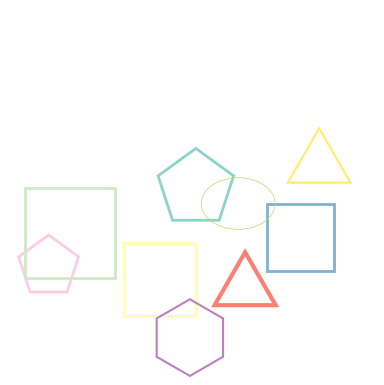[{"shape": "pentagon", "thickness": 2, "radius": 0.52, "center": [0.509, 0.511]}, {"shape": "square", "thickness": 2, "radius": 0.47, "center": [0.416, 0.274]}, {"shape": "triangle", "thickness": 3, "radius": 0.46, "center": [0.637, 0.253]}, {"shape": "square", "thickness": 2, "radius": 0.44, "center": [0.78, 0.383]}, {"shape": "oval", "thickness": 0.5, "radius": 0.48, "center": [0.619, 0.471]}, {"shape": "pentagon", "thickness": 2, "radius": 0.41, "center": [0.126, 0.308]}, {"shape": "hexagon", "thickness": 1.5, "radius": 0.5, "center": [0.493, 0.123]}, {"shape": "square", "thickness": 2, "radius": 0.58, "center": [0.183, 0.394]}, {"shape": "triangle", "thickness": 1.5, "radius": 0.47, "center": [0.829, 0.573]}]